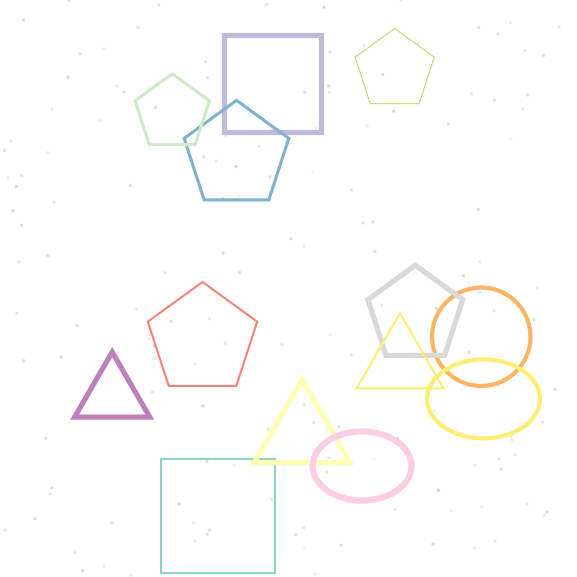[{"shape": "square", "thickness": 1, "radius": 0.49, "center": [0.378, 0.106]}, {"shape": "triangle", "thickness": 2.5, "radius": 0.48, "center": [0.523, 0.246]}, {"shape": "square", "thickness": 2.5, "radius": 0.42, "center": [0.472, 0.855]}, {"shape": "pentagon", "thickness": 1, "radius": 0.5, "center": [0.351, 0.411]}, {"shape": "pentagon", "thickness": 1.5, "radius": 0.48, "center": [0.409, 0.73]}, {"shape": "circle", "thickness": 2, "radius": 0.43, "center": [0.833, 0.416]}, {"shape": "pentagon", "thickness": 0.5, "radius": 0.36, "center": [0.683, 0.878]}, {"shape": "oval", "thickness": 3, "radius": 0.43, "center": [0.627, 0.192]}, {"shape": "pentagon", "thickness": 2.5, "radius": 0.43, "center": [0.719, 0.454]}, {"shape": "triangle", "thickness": 2.5, "radius": 0.38, "center": [0.194, 0.314]}, {"shape": "pentagon", "thickness": 1.5, "radius": 0.34, "center": [0.298, 0.804]}, {"shape": "triangle", "thickness": 1, "radius": 0.43, "center": [0.693, 0.37]}, {"shape": "oval", "thickness": 2, "radius": 0.49, "center": [0.837, 0.308]}]